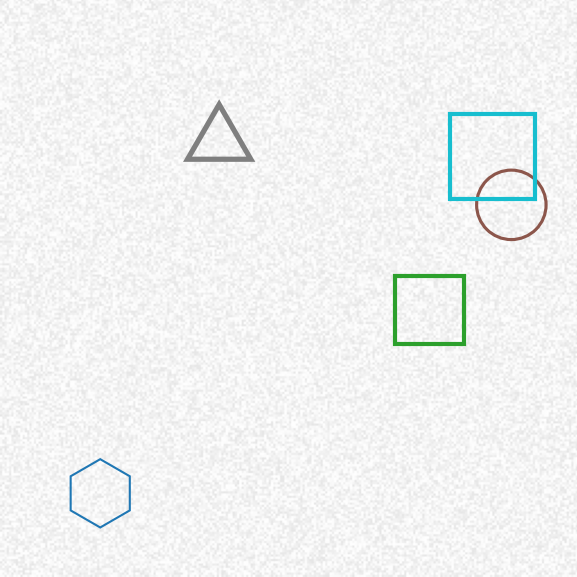[{"shape": "hexagon", "thickness": 1, "radius": 0.3, "center": [0.174, 0.145]}, {"shape": "square", "thickness": 2, "radius": 0.3, "center": [0.744, 0.462]}, {"shape": "circle", "thickness": 1.5, "radius": 0.3, "center": [0.885, 0.644]}, {"shape": "triangle", "thickness": 2.5, "radius": 0.32, "center": [0.38, 0.755]}, {"shape": "square", "thickness": 2, "radius": 0.37, "center": [0.852, 0.729]}]